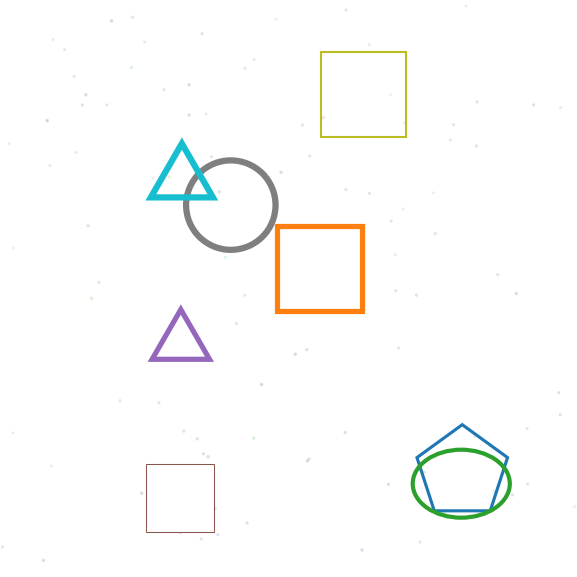[{"shape": "pentagon", "thickness": 1.5, "radius": 0.41, "center": [0.8, 0.181]}, {"shape": "square", "thickness": 2.5, "radius": 0.37, "center": [0.553, 0.534]}, {"shape": "oval", "thickness": 2, "radius": 0.42, "center": [0.799, 0.162]}, {"shape": "triangle", "thickness": 2.5, "radius": 0.29, "center": [0.313, 0.406]}, {"shape": "square", "thickness": 0.5, "radius": 0.29, "center": [0.311, 0.136]}, {"shape": "circle", "thickness": 3, "radius": 0.39, "center": [0.4, 0.644]}, {"shape": "square", "thickness": 1, "radius": 0.37, "center": [0.629, 0.835]}, {"shape": "triangle", "thickness": 3, "radius": 0.31, "center": [0.315, 0.688]}]